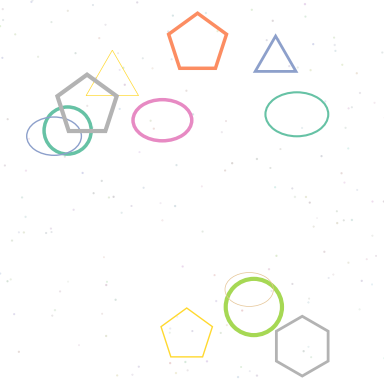[{"shape": "circle", "thickness": 2.5, "radius": 0.31, "center": [0.176, 0.661]}, {"shape": "oval", "thickness": 1.5, "radius": 0.41, "center": [0.771, 0.703]}, {"shape": "pentagon", "thickness": 2.5, "radius": 0.4, "center": [0.513, 0.887]}, {"shape": "triangle", "thickness": 2, "radius": 0.31, "center": [0.716, 0.845]}, {"shape": "oval", "thickness": 1, "radius": 0.36, "center": [0.14, 0.646]}, {"shape": "oval", "thickness": 2.5, "radius": 0.38, "center": [0.422, 0.688]}, {"shape": "circle", "thickness": 3, "radius": 0.37, "center": [0.659, 0.203]}, {"shape": "triangle", "thickness": 0.5, "radius": 0.39, "center": [0.292, 0.791]}, {"shape": "pentagon", "thickness": 1, "radius": 0.35, "center": [0.485, 0.13]}, {"shape": "oval", "thickness": 0.5, "radius": 0.31, "center": [0.647, 0.248]}, {"shape": "pentagon", "thickness": 3, "radius": 0.4, "center": [0.226, 0.725]}, {"shape": "hexagon", "thickness": 2, "radius": 0.39, "center": [0.785, 0.101]}]